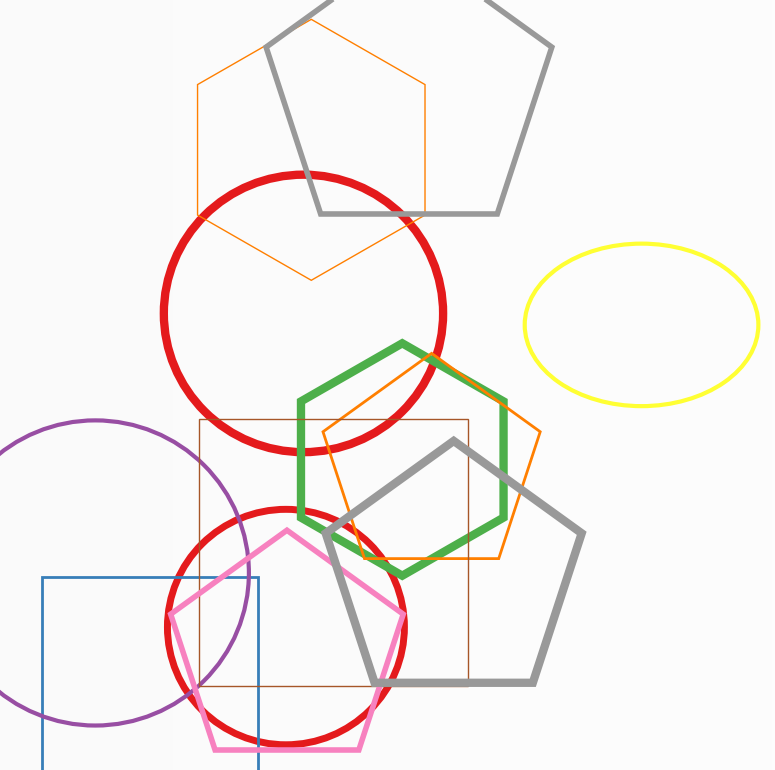[{"shape": "circle", "thickness": 3, "radius": 0.9, "center": [0.392, 0.593]}, {"shape": "circle", "thickness": 2.5, "radius": 0.76, "center": [0.369, 0.186]}, {"shape": "square", "thickness": 1, "radius": 0.7, "center": [0.193, 0.112]}, {"shape": "hexagon", "thickness": 3, "radius": 0.75, "center": [0.519, 0.403]}, {"shape": "circle", "thickness": 1.5, "radius": 0.99, "center": [0.123, 0.256]}, {"shape": "hexagon", "thickness": 0.5, "radius": 0.85, "center": [0.402, 0.805]}, {"shape": "pentagon", "thickness": 1, "radius": 0.74, "center": [0.557, 0.394]}, {"shape": "oval", "thickness": 1.5, "radius": 0.75, "center": [0.828, 0.578]}, {"shape": "square", "thickness": 0.5, "radius": 0.87, "center": [0.431, 0.282]}, {"shape": "pentagon", "thickness": 2, "radius": 0.79, "center": [0.37, 0.154]}, {"shape": "pentagon", "thickness": 3, "radius": 0.87, "center": [0.585, 0.254]}, {"shape": "pentagon", "thickness": 2, "radius": 0.97, "center": [0.528, 0.879]}]